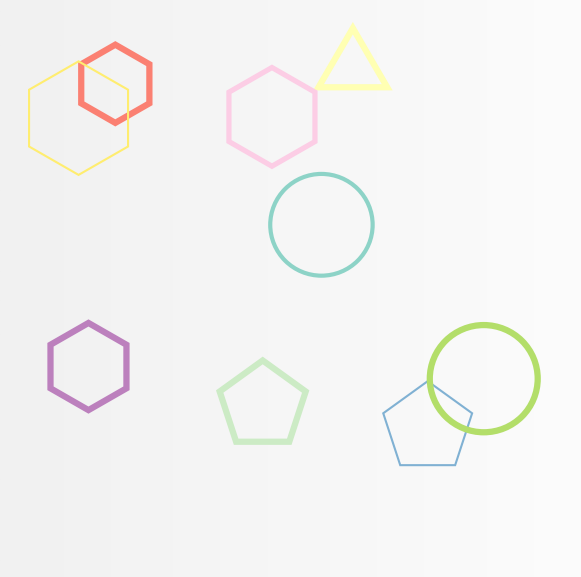[{"shape": "circle", "thickness": 2, "radius": 0.44, "center": [0.553, 0.61]}, {"shape": "triangle", "thickness": 3, "radius": 0.34, "center": [0.607, 0.882]}, {"shape": "hexagon", "thickness": 3, "radius": 0.34, "center": [0.198, 0.854]}, {"shape": "pentagon", "thickness": 1, "radius": 0.4, "center": [0.736, 0.259]}, {"shape": "circle", "thickness": 3, "radius": 0.46, "center": [0.832, 0.343]}, {"shape": "hexagon", "thickness": 2.5, "radius": 0.43, "center": [0.468, 0.797]}, {"shape": "hexagon", "thickness": 3, "radius": 0.38, "center": [0.152, 0.364]}, {"shape": "pentagon", "thickness": 3, "radius": 0.39, "center": [0.452, 0.297]}, {"shape": "hexagon", "thickness": 1, "radius": 0.49, "center": [0.135, 0.795]}]